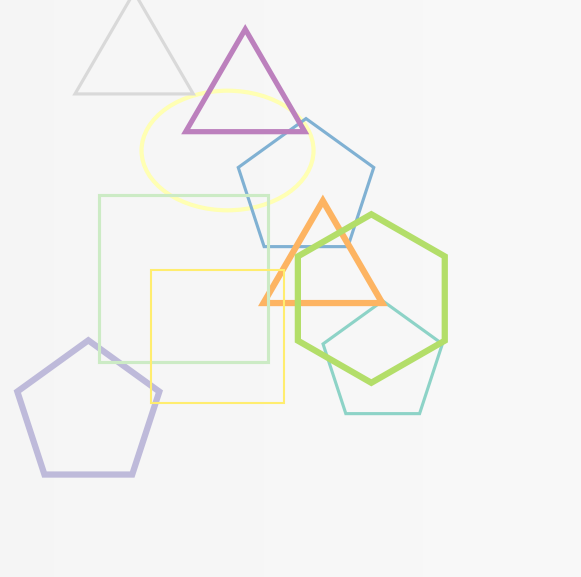[{"shape": "pentagon", "thickness": 1.5, "radius": 0.54, "center": [0.658, 0.37]}, {"shape": "oval", "thickness": 2, "radius": 0.74, "center": [0.391, 0.739]}, {"shape": "pentagon", "thickness": 3, "radius": 0.64, "center": [0.152, 0.281]}, {"shape": "pentagon", "thickness": 1.5, "radius": 0.61, "center": [0.526, 0.671]}, {"shape": "triangle", "thickness": 3, "radius": 0.59, "center": [0.555, 0.533]}, {"shape": "hexagon", "thickness": 3, "radius": 0.73, "center": [0.639, 0.482]}, {"shape": "triangle", "thickness": 1.5, "radius": 0.59, "center": [0.231, 0.895]}, {"shape": "triangle", "thickness": 2.5, "radius": 0.59, "center": [0.422, 0.83]}, {"shape": "square", "thickness": 1.5, "radius": 0.73, "center": [0.315, 0.517]}, {"shape": "square", "thickness": 1, "radius": 0.57, "center": [0.375, 0.417]}]